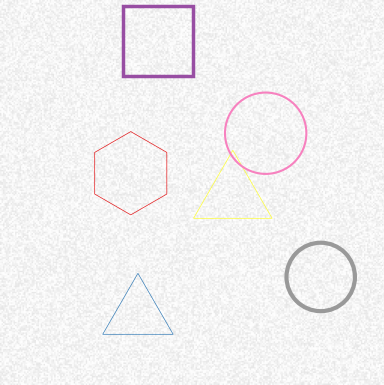[{"shape": "hexagon", "thickness": 0.5, "radius": 0.54, "center": [0.34, 0.55]}, {"shape": "triangle", "thickness": 0.5, "radius": 0.53, "center": [0.358, 0.184]}, {"shape": "square", "thickness": 2.5, "radius": 0.46, "center": [0.41, 0.893]}, {"shape": "triangle", "thickness": 0.5, "radius": 0.59, "center": [0.605, 0.492]}, {"shape": "circle", "thickness": 1.5, "radius": 0.53, "center": [0.69, 0.654]}, {"shape": "circle", "thickness": 3, "radius": 0.44, "center": [0.833, 0.281]}]